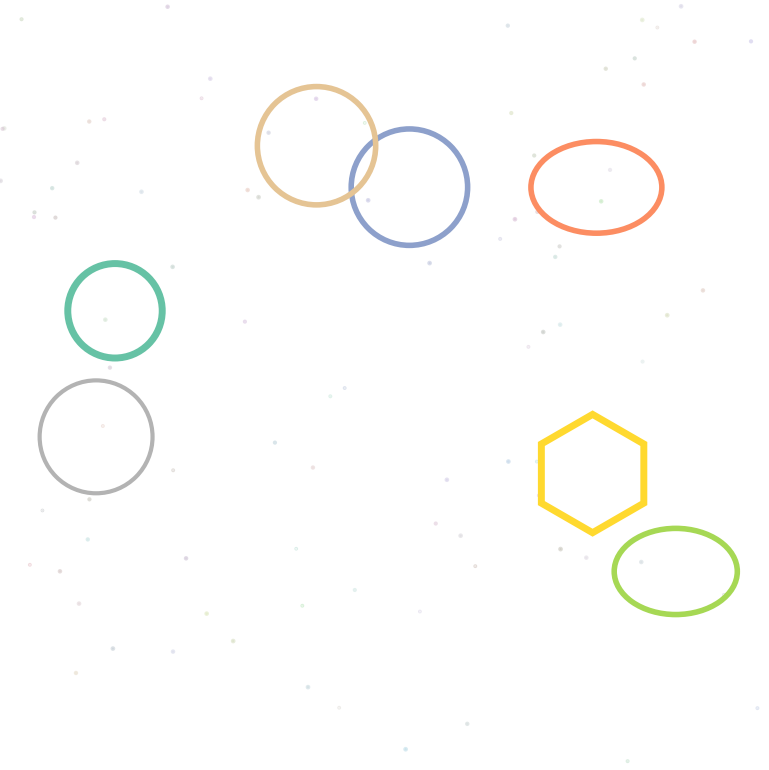[{"shape": "circle", "thickness": 2.5, "radius": 0.31, "center": [0.149, 0.596]}, {"shape": "oval", "thickness": 2, "radius": 0.43, "center": [0.775, 0.757]}, {"shape": "circle", "thickness": 2, "radius": 0.38, "center": [0.532, 0.757]}, {"shape": "oval", "thickness": 2, "radius": 0.4, "center": [0.878, 0.258]}, {"shape": "hexagon", "thickness": 2.5, "radius": 0.38, "center": [0.77, 0.385]}, {"shape": "circle", "thickness": 2, "radius": 0.38, "center": [0.411, 0.811]}, {"shape": "circle", "thickness": 1.5, "radius": 0.37, "center": [0.125, 0.433]}]